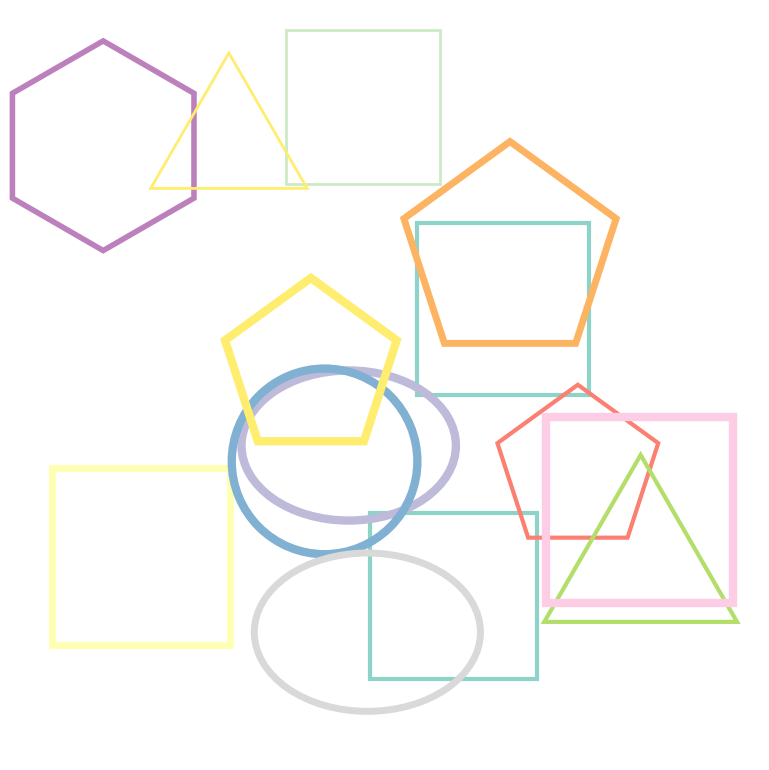[{"shape": "square", "thickness": 1.5, "radius": 0.56, "center": [0.653, 0.598]}, {"shape": "square", "thickness": 1.5, "radius": 0.54, "center": [0.589, 0.226]}, {"shape": "square", "thickness": 2.5, "radius": 0.58, "center": [0.183, 0.277]}, {"shape": "oval", "thickness": 3, "radius": 0.7, "center": [0.453, 0.421]}, {"shape": "pentagon", "thickness": 1.5, "radius": 0.55, "center": [0.75, 0.391]}, {"shape": "circle", "thickness": 3, "radius": 0.6, "center": [0.422, 0.401]}, {"shape": "pentagon", "thickness": 2.5, "radius": 0.72, "center": [0.662, 0.671]}, {"shape": "triangle", "thickness": 1.5, "radius": 0.72, "center": [0.832, 0.265]}, {"shape": "square", "thickness": 3, "radius": 0.61, "center": [0.831, 0.338]}, {"shape": "oval", "thickness": 2.5, "radius": 0.73, "center": [0.477, 0.179]}, {"shape": "hexagon", "thickness": 2, "radius": 0.68, "center": [0.134, 0.811]}, {"shape": "square", "thickness": 1, "radius": 0.5, "center": [0.472, 0.861]}, {"shape": "pentagon", "thickness": 3, "radius": 0.59, "center": [0.404, 0.522]}, {"shape": "triangle", "thickness": 1, "radius": 0.59, "center": [0.297, 0.814]}]